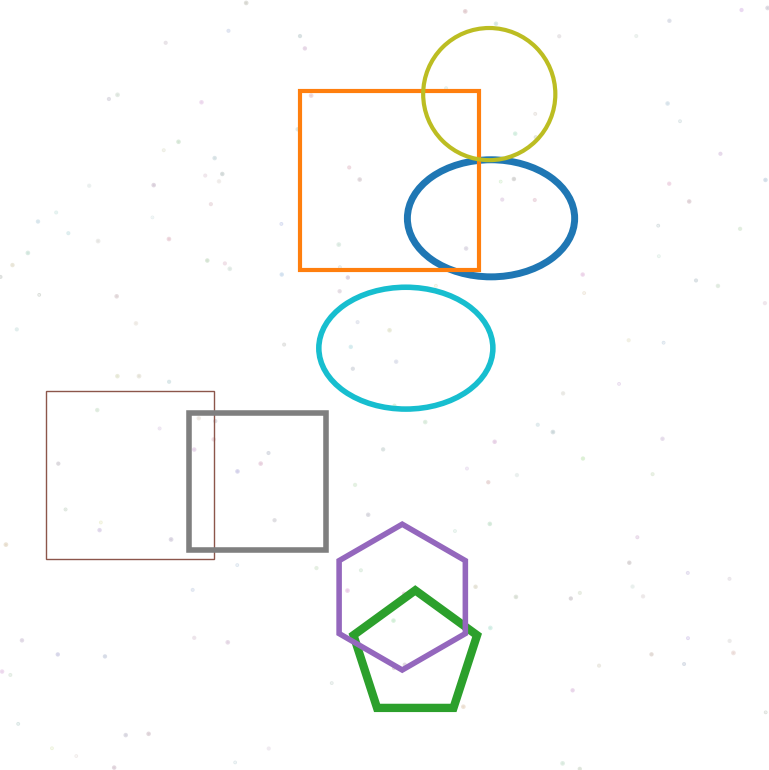[{"shape": "oval", "thickness": 2.5, "radius": 0.54, "center": [0.638, 0.716]}, {"shape": "square", "thickness": 1.5, "radius": 0.58, "center": [0.506, 0.766]}, {"shape": "pentagon", "thickness": 3, "radius": 0.42, "center": [0.539, 0.149]}, {"shape": "hexagon", "thickness": 2, "radius": 0.47, "center": [0.522, 0.225]}, {"shape": "square", "thickness": 0.5, "radius": 0.55, "center": [0.169, 0.384]}, {"shape": "square", "thickness": 2, "radius": 0.44, "center": [0.335, 0.375]}, {"shape": "circle", "thickness": 1.5, "radius": 0.43, "center": [0.635, 0.878]}, {"shape": "oval", "thickness": 2, "radius": 0.57, "center": [0.527, 0.548]}]